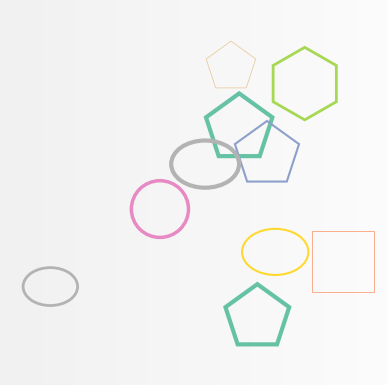[{"shape": "pentagon", "thickness": 3, "radius": 0.45, "center": [0.617, 0.667]}, {"shape": "pentagon", "thickness": 3, "radius": 0.43, "center": [0.664, 0.175]}, {"shape": "square", "thickness": 0.5, "radius": 0.4, "center": [0.884, 0.32]}, {"shape": "pentagon", "thickness": 1.5, "radius": 0.44, "center": [0.689, 0.599]}, {"shape": "circle", "thickness": 2.5, "radius": 0.37, "center": [0.413, 0.457]}, {"shape": "hexagon", "thickness": 2, "radius": 0.47, "center": [0.786, 0.783]}, {"shape": "oval", "thickness": 1.5, "radius": 0.43, "center": [0.71, 0.346]}, {"shape": "pentagon", "thickness": 0.5, "radius": 0.34, "center": [0.596, 0.826]}, {"shape": "oval", "thickness": 3, "radius": 0.44, "center": [0.529, 0.574]}, {"shape": "oval", "thickness": 2, "radius": 0.35, "center": [0.13, 0.256]}]